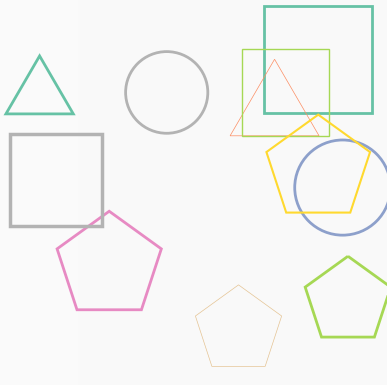[{"shape": "triangle", "thickness": 2, "radius": 0.5, "center": [0.102, 0.754]}, {"shape": "square", "thickness": 2, "radius": 0.7, "center": [0.821, 0.845]}, {"shape": "triangle", "thickness": 0.5, "radius": 0.66, "center": [0.709, 0.714]}, {"shape": "circle", "thickness": 2, "radius": 0.62, "center": [0.884, 0.513]}, {"shape": "pentagon", "thickness": 2, "radius": 0.71, "center": [0.282, 0.31]}, {"shape": "square", "thickness": 1, "radius": 0.56, "center": [0.736, 0.76]}, {"shape": "pentagon", "thickness": 2, "radius": 0.58, "center": [0.898, 0.218]}, {"shape": "pentagon", "thickness": 1.5, "radius": 0.7, "center": [0.821, 0.562]}, {"shape": "pentagon", "thickness": 0.5, "radius": 0.58, "center": [0.616, 0.143]}, {"shape": "circle", "thickness": 2, "radius": 0.53, "center": [0.43, 0.76]}, {"shape": "square", "thickness": 2.5, "radius": 0.6, "center": [0.144, 0.532]}]